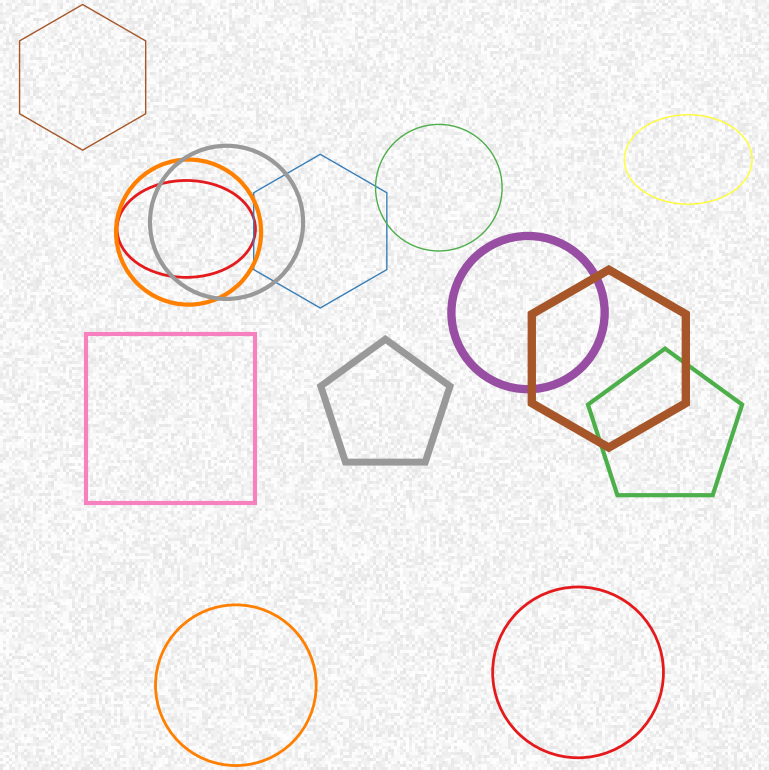[{"shape": "circle", "thickness": 1, "radius": 0.55, "center": [0.751, 0.127]}, {"shape": "oval", "thickness": 1, "radius": 0.45, "center": [0.242, 0.703]}, {"shape": "hexagon", "thickness": 0.5, "radius": 0.5, "center": [0.416, 0.7]}, {"shape": "circle", "thickness": 0.5, "radius": 0.41, "center": [0.57, 0.756]}, {"shape": "pentagon", "thickness": 1.5, "radius": 0.53, "center": [0.864, 0.442]}, {"shape": "circle", "thickness": 3, "radius": 0.5, "center": [0.686, 0.594]}, {"shape": "circle", "thickness": 1, "radius": 0.52, "center": [0.306, 0.11]}, {"shape": "circle", "thickness": 1.5, "radius": 0.47, "center": [0.245, 0.699]}, {"shape": "oval", "thickness": 0.5, "radius": 0.41, "center": [0.894, 0.793]}, {"shape": "hexagon", "thickness": 0.5, "radius": 0.47, "center": [0.107, 0.9]}, {"shape": "hexagon", "thickness": 3, "radius": 0.58, "center": [0.791, 0.534]}, {"shape": "square", "thickness": 1.5, "radius": 0.55, "center": [0.221, 0.457]}, {"shape": "pentagon", "thickness": 2.5, "radius": 0.44, "center": [0.501, 0.471]}, {"shape": "circle", "thickness": 1.5, "radius": 0.5, "center": [0.294, 0.711]}]